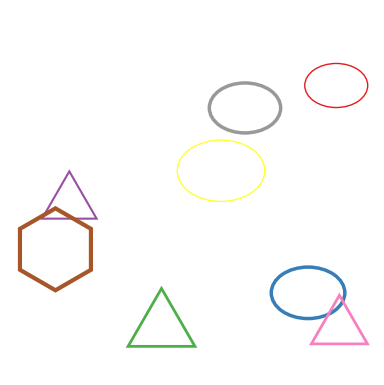[{"shape": "oval", "thickness": 1, "radius": 0.41, "center": [0.873, 0.778]}, {"shape": "oval", "thickness": 2.5, "radius": 0.48, "center": [0.8, 0.239]}, {"shape": "triangle", "thickness": 2, "radius": 0.5, "center": [0.42, 0.15]}, {"shape": "triangle", "thickness": 1.5, "radius": 0.41, "center": [0.18, 0.473]}, {"shape": "oval", "thickness": 1, "radius": 0.57, "center": [0.574, 0.556]}, {"shape": "hexagon", "thickness": 3, "radius": 0.53, "center": [0.144, 0.352]}, {"shape": "triangle", "thickness": 2, "radius": 0.42, "center": [0.882, 0.149]}, {"shape": "oval", "thickness": 2.5, "radius": 0.46, "center": [0.636, 0.72]}]